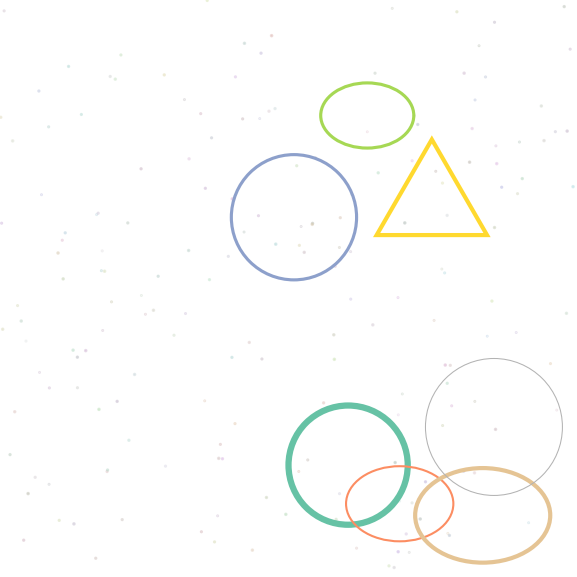[{"shape": "circle", "thickness": 3, "radius": 0.52, "center": [0.603, 0.194]}, {"shape": "oval", "thickness": 1, "radius": 0.46, "center": [0.692, 0.127]}, {"shape": "circle", "thickness": 1.5, "radius": 0.54, "center": [0.509, 0.623]}, {"shape": "oval", "thickness": 1.5, "radius": 0.4, "center": [0.636, 0.799]}, {"shape": "triangle", "thickness": 2, "radius": 0.55, "center": [0.748, 0.647]}, {"shape": "oval", "thickness": 2, "radius": 0.58, "center": [0.836, 0.107]}, {"shape": "circle", "thickness": 0.5, "radius": 0.59, "center": [0.855, 0.26]}]